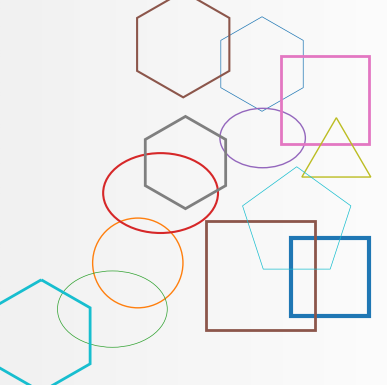[{"shape": "square", "thickness": 3, "radius": 0.5, "center": [0.851, 0.28]}, {"shape": "hexagon", "thickness": 0.5, "radius": 0.61, "center": [0.676, 0.834]}, {"shape": "circle", "thickness": 1, "radius": 0.58, "center": [0.356, 0.317]}, {"shape": "oval", "thickness": 0.5, "radius": 0.71, "center": [0.29, 0.197]}, {"shape": "oval", "thickness": 1.5, "radius": 0.74, "center": [0.414, 0.499]}, {"shape": "oval", "thickness": 1, "radius": 0.55, "center": [0.678, 0.641]}, {"shape": "square", "thickness": 2, "radius": 0.7, "center": [0.673, 0.285]}, {"shape": "hexagon", "thickness": 1.5, "radius": 0.69, "center": [0.473, 0.885]}, {"shape": "square", "thickness": 2, "radius": 0.57, "center": [0.838, 0.74]}, {"shape": "hexagon", "thickness": 2, "radius": 0.6, "center": [0.479, 0.578]}, {"shape": "triangle", "thickness": 1, "radius": 0.51, "center": [0.868, 0.592]}, {"shape": "hexagon", "thickness": 2, "radius": 0.73, "center": [0.107, 0.128]}, {"shape": "pentagon", "thickness": 0.5, "radius": 0.73, "center": [0.766, 0.42]}]